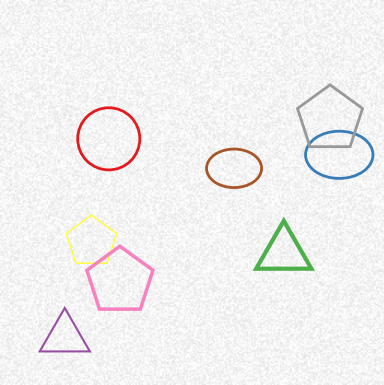[{"shape": "circle", "thickness": 2, "radius": 0.4, "center": [0.282, 0.639]}, {"shape": "oval", "thickness": 2, "radius": 0.44, "center": [0.881, 0.598]}, {"shape": "triangle", "thickness": 3, "radius": 0.41, "center": [0.737, 0.343]}, {"shape": "triangle", "thickness": 1.5, "radius": 0.38, "center": [0.168, 0.125]}, {"shape": "pentagon", "thickness": 1, "radius": 0.34, "center": [0.238, 0.372]}, {"shape": "oval", "thickness": 2, "radius": 0.36, "center": [0.608, 0.563]}, {"shape": "pentagon", "thickness": 2.5, "radius": 0.45, "center": [0.311, 0.27]}, {"shape": "pentagon", "thickness": 2, "radius": 0.44, "center": [0.857, 0.691]}]